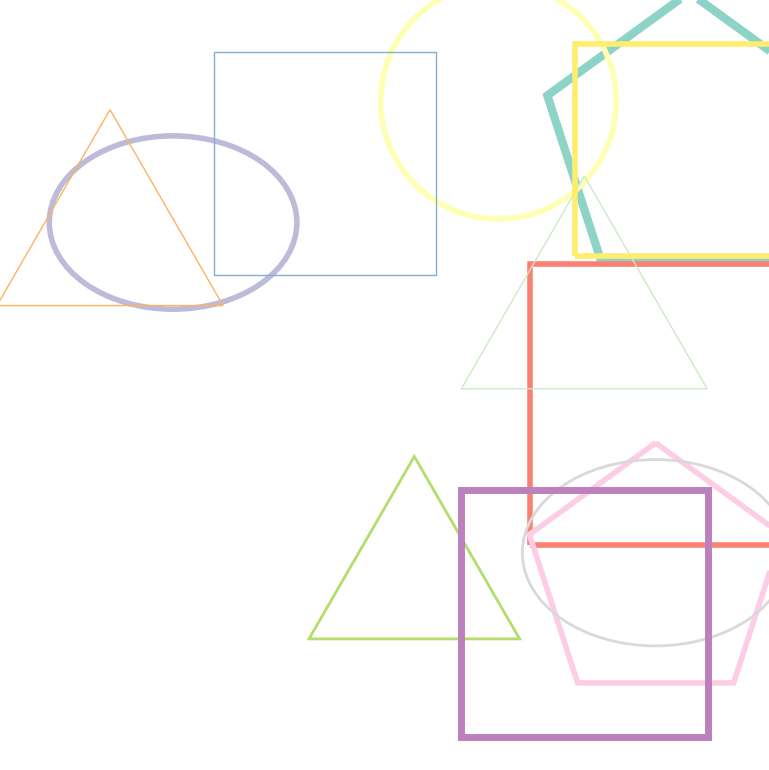[{"shape": "pentagon", "thickness": 3, "radius": 0.97, "center": [0.895, 0.816]}, {"shape": "circle", "thickness": 2, "radius": 0.77, "center": [0.647, 0.869]}, {"shape": "oval", "thickness": 2, "radius": 0.8, "center": [0.225, 0.711]}, {"shape": "square", "thickness": 2, "radius": 0.91, "center": [0.872, 0.474]}, {"shape": "square", "thickness": 0.5, "radius": 0.72, "center": [0.422, 0.788]}, {"shape": "triangle", "thickness": 0.5, "radius": 0.85, "center": [0.143, 0.688]}, {"shape": "triangle", "thickness": 1, "radius": 0.79, "center": [0.538, 0.249]}, {"shape": "pentagon", "thickness": 2, "radius": 0.86, "center": [0.851, 0.253]}, {"shape": "oval", "thickness": 1, "radius": 0.86, "center": [0.851, 0.282]}, {"shape": "square", "thickness": 2.5, "radius": 0.8, "center": [0.759, 0.203]}, {"shape": "triangle", "thickness": 0.5, "radius": 0.92, "center": [0.759, 0.587]}, {"shape": "square", "thickness": 2, "radius": 0.69, "center": [0.885, 0.806]}]